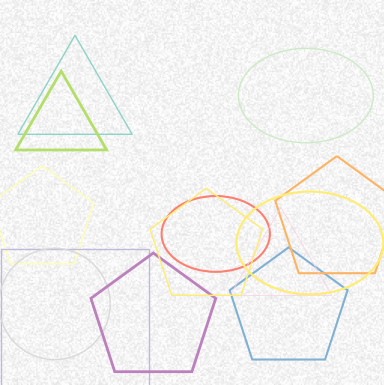[{"shape": "triangle", "thickness": 1, "radius": 0.86, "center": [0.195, 0.737]}, {"shape": "pentagon", "thickness": 1, "radius": 0.7, "center": [0.11, 0.429]}, {"shape": "square", "thickness": 1, "radius": 0.96, "center": [0.195, 0.162]}, {"shape": "oval", "thickness": 1.5, "radius": 0.7, "center": [0.56, 0.392]}, {"shape": "pentagon", "thickness": 1.5, "radius": 0.8, "center": [0.75, 0.196]}, {"shape": "pentagon", "thickness": 1.5, "radius": 0.84, "center": [0.875, 0.426]}, {"shape": "triangle", "thickness": 2, "radius": 0.68, "center": [0.159, 0.679]}, {"shape": "triangle", "thickness": 0.5, "radius": 0.76, "center": [0.73, 0.309]}, {"shape": "circle", "thickness": 1, "radius": 0.72, "center": [0.142, 0.21]}, {"shape": "pentagon", "thickness": 2, "radius": 0.85, "center": [0.398, 0.172]}, {"shape": "oval", "thickness": 1, "radius": 0.88, "center": [0.794, 0.752]}, {"shape": "pentagon", "thickness": 1, "radius": 0.77, "center": [0.536, 0.357]}, {"shape": "oval", "thickness": 1.5, "radius": 0.95, "center": [0.805, 0.369]}]